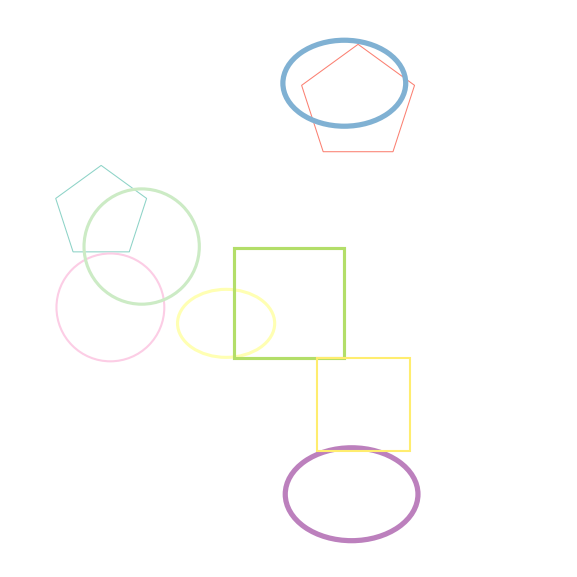[{"shape": "pentagon", "thickness": 0.5, "radius": 0.41, "center": [0.175, 0.63]}, {"shape": "oval", "thickness": 1.5, "radius": 0.42, "center": [0.392, 0.439]}, {"shape": "pentagon", "thickness": 0.5, "radius": 0.51, "center": [0.62, 0.82]}, {"shape": "oval", "thickness": 2.5, "radius": 0.53, "center": [0.596, 0.855]}, {"shape": "square", "thickness": 1.5, "radius": 0.47, "center": [0.5, 0.475]}, {"shape": "circle", "thickness": 1, "radius": 0.47, "center": [0.191, 0.467]}, {"shape": "oval", "thickness": 2.5, "radius": 0.57, "center": [0.609, 0.143]}, {"shape": "circle", "thickness": 1.5, "radius": 0.5, "center": [0.245, 0.572]}, {"shape": "square", "thickness": 1, "radius": 0.4, "center": [0.629, 0.299]}]